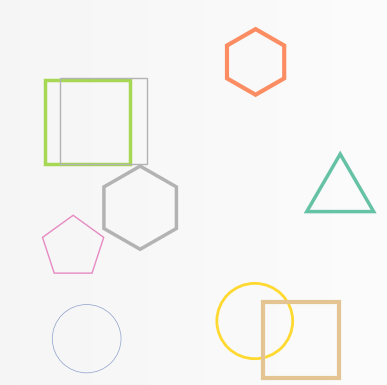[{"shape": "triangle", "thickness": 2.5, "radius": 0.5, "center": [0.878, 0.5]}, {"shape": "hexagon", "thickness": 3, "radius": 0.43, "center": [0.66, 0.839]}, {"shape": "circle", "thickness": 0.5, "radius": 0.44, "center": [0.224, 0.12]}, {"shape": "pentagon", "thickness": 1, "radius": 0.42, "center": [0.189, 0.358]}, {"shape": "square", "thickness": 2.5, "radius": 0.55, "center": [0.225, 0.683]}, {"shape": "circle", "thickness": 2, "radius": 0.49, "center": [0.657, 0.166]}, {"shape": "square", "thickness": 3, "radius": 0.49, "center": [0.777, 0.116]}, {"shape": "hexagon", "thickness": 2.5, "radius": 0.54, "center": [0.362, 0.461]}, {"shape": "square", "thickness": 1, "radius": 0.56, "center": [0.268, 0.685]}]